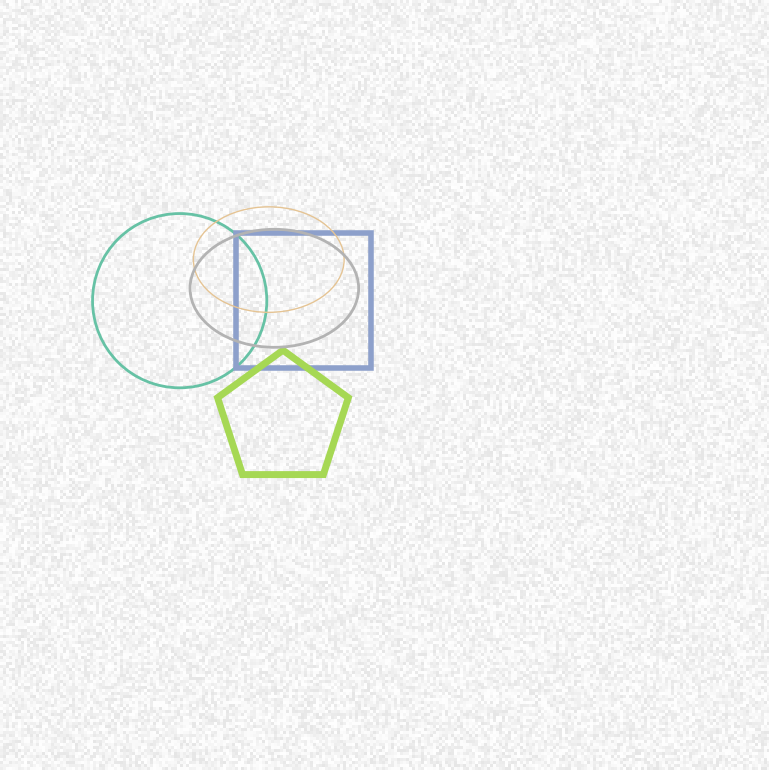[{"shape": "circle", "thickness": 1, "radius": 0.57, "center": [0.233, 0.61]}, {"shape": "square", "thickness": 2, "radius": 0.44, "center": [0.395, 0.609]}, {"shape": "pentagon", "thickness": 2.5, "radius": 0.45, "center": [0.367, 0.456]}, {"shape": "oval", "thickness": 0.5, "radius": 0.49, "center": [0.349, 0.663]}, {"shape": "oval", "thickness": 1, "radius": 0.55, "center": [0.356, 0.626]}]